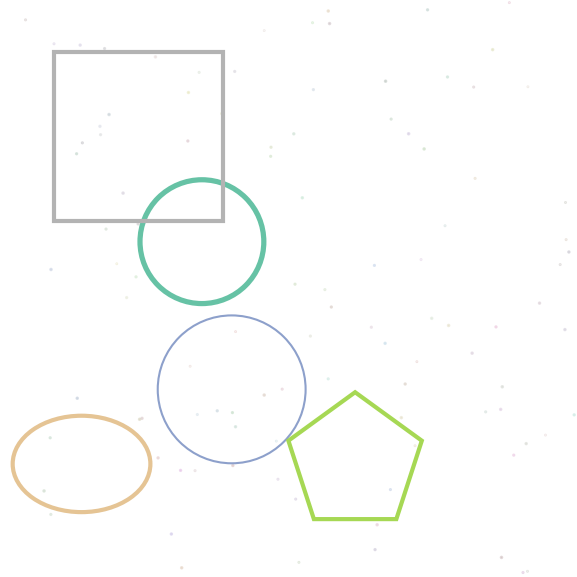[{"shape": "circle", "thickness": 2.5, "radius": 0.54, "center": [0.35, 0.581]}, {"shape": "circle", "thickness": 1, "radius": 0.64, "center": [0.401, 0.325]}, {"shape": "pentagon", "thickness": 2, "radius": 0.61, "center": [0.615, 0.198]}, {"shape": "oval", "thickness": 2, "radius": 0.6, "center": [0.141, 0.196]}, {"shape": "square", "thickness": 2, "radius": 0.73, "center": [0.24, 0.763]}]